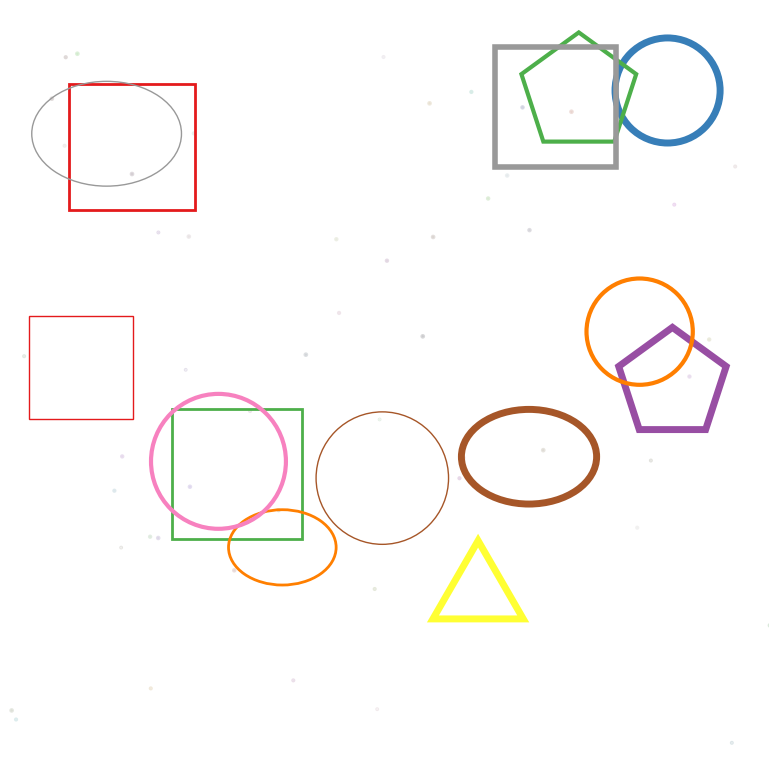[{"shape": "square", "thickness": 1, "radius": 0.41, "center": [0.171, 0.809]}, {"shape": "square", "thickness": 0.5, "radius": 0.34, "center": [0.106, 0.523]}, {"shape": "circle", "thickness": 2.5, "radius": 0.34, "center": [0.867, 0.882]}, {"shape": "square", "thickness": 1, "radius": 0.42, "center": [0.307, 0.384]}, {"shape": "pentagon", "thickness": 1.5, "radius": 0.39, "center": [0.752, 0.88]}, {"shape": "pentagon", "thickness": 2.5, "radius": 0.37, "center": [0.873, 0.501]}, {"shape": "circle", "thickness": 1.5, "radius": 0.35, "center": [0.831, 0.569]}, {"shape": "oval", "thickness": 1, "radius": 0.35, "center": [0.367, 0.289]}, {"shape": "triangle", "thickness": 2.5, "radius": 0.34, "center": [0.621, 0.23]}, {"shape": "oval", "thickness": 2.5, "radius": 0.44, "center": [0.687, 0.407]}, {"shape": "circle", "thickness": 0.5, "radius": 0.43, "center": [0.497, 0.379]}, {"shape": "circle", "thickness": 1.5, "radius": 0.44, "center": [0.284, 0.401]}, {"shape": "oval", "thickness": 0.5, "radius": 0.49, "center": [0.138, 0.826]}, {"shape": "square", "thickness": 2, "radius": 0.39, "center": [0.722, 0.861]}]